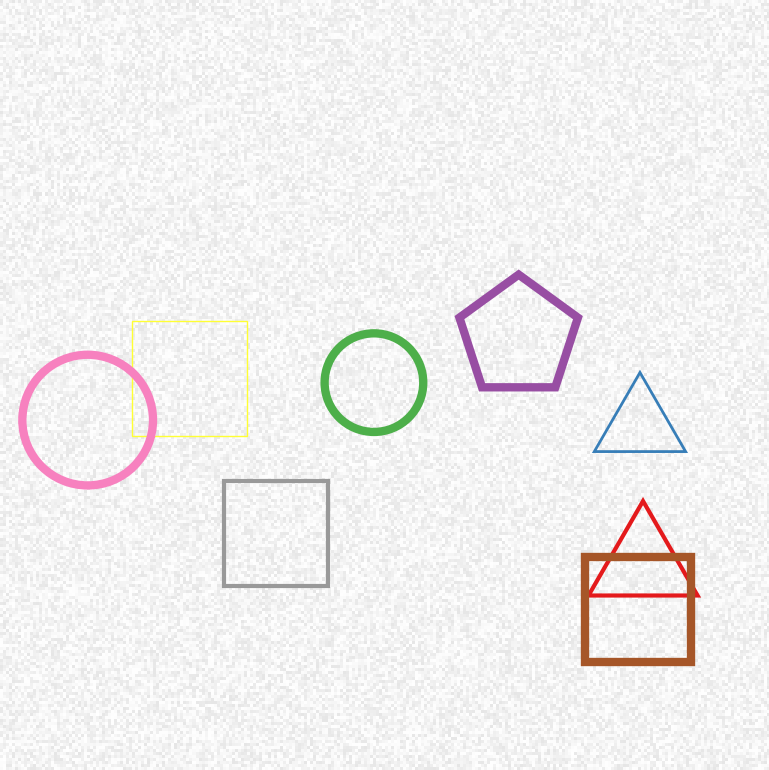[{"shape": "triangle", "thickness": 1.5, "radius": 0.41, "center": [0.835, 0.268]}, {"shape": "triangle", "thickness": 1, "radius": 0.34, "center": [0.831, 0.448]}, {"shape": "circle", "thickness": 3, "radius": 0.32, "center": [0.486, 0.503]}, {"shape": "pentagon", "thickness": 3, "radius": 0.4, "center": [0.674, 0.562]}, {"shape": "square", "thickness": 0.5, "radius": 0.37, "center": [0.246, 0.509]}, {"shape": "square", "thickness": 3, "radius": 0.34, "center": [0.828, 0.208]}, {"shape": "circle", "thickness": 3, "radius": 0.42, "center": [0.114, 0.454]}, {"shape": "square", "thickness": 1.5, "radius": 0.34, "center": [0.358, 0.307]}]